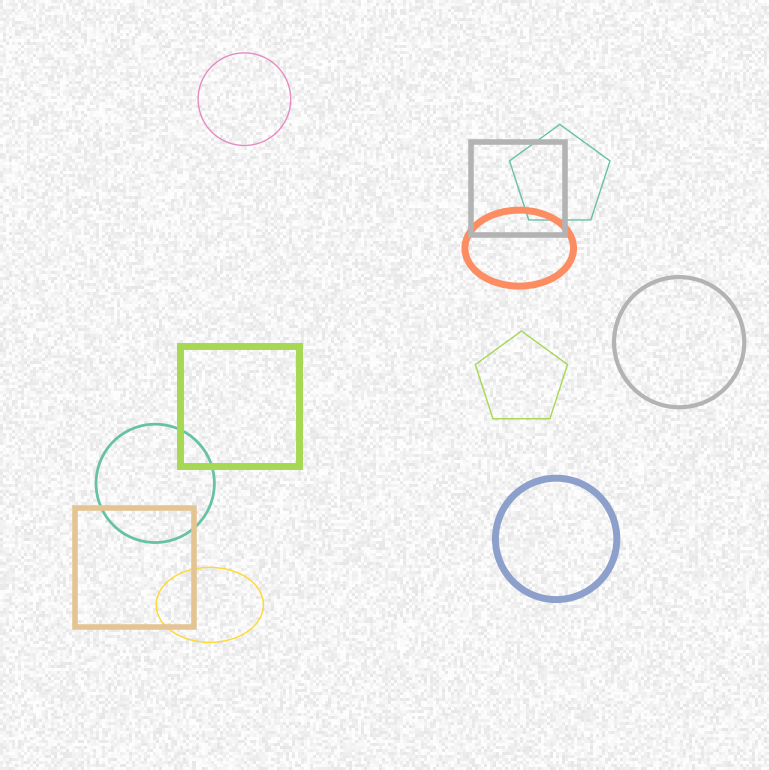[{"shape": "pentagon", "thickness": 0.5, "radius": 0.34, "center": [0.727, 0.77]}, {"shape": "circle", "thickness": 1, "radius": 0.38, "center": [0.202, 0.372]}, {"shape": "oval", "thickness": 2.5, "radius": 0.35, "center": [0.674, 0.678]}, {"shape": "circle", "thickness": 2.5, "radius": 0.39, "center": [0.722, 0.3]}, {"shape": "circle", "thickness": 0.5, "radius": 0.3, "center": [0.317, 0.871]}, {"shape": "pentagon", "thickness": 0.5, "radius": 0.31, "center": [0.677, 0.507]}, {"shape": "square", "thickness": 2.5, "radius": 0.39, "center": [0.311, 0.472]}, {"shape": "oval", "thickness": 0.5, "radius": 0.35, "center": [0.272, 0.214]}, {"shape": "square", "thickness": 2, "radius": 0.39, "center": [0.175, 0.263]}, {"shape": "circle", "thickness": 1.5, "radius": 0.42, "center": [0.882, 0.556]}, {"shape": "square", "thickness": 2, "radius": 0.3, "center": [0.673, 0.755]}]